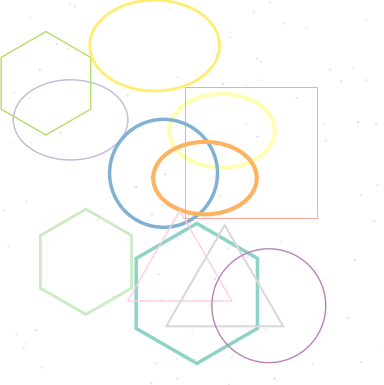[{"shape": "hexagon", "thickness": 2.5, "radius": 0.91, "center": [0.511, 0.238]}, {"shape": "oval", "thickness": 3, "radius": 0.69, "center": [0.577, 0.66]}, {"shape": "oval", "thickness": 1, "radius": 0.74, "center": [0.183, 0.689]}, {"shape": "square", "thickness": 0.5, "radius": 0.85, "center": [0.652, 0.604]}, {"shape": "circle", "thickness": 2.5, "radius": 0.7, "center": [0.425, 0.55]}, {"shape": "oval", "thickness": 3, "radius": 0.67, "center": [0.532, 0.537]}, {"shape": "hexagon", "thickness": 1, "radius": 0.67, "center": [0.119, 0.784]}, {"shape": "triangle", "thickness": 1, "radius": 0.78, "center": [0.467, 0.296]}, {"shape": "triangle", "thickness": 1.5, "radius": 0.88, "center": [0.584, 0.24]}, {"shape": "circle", "thickness": 1, "radius": 0.74, "center": [0.698, 0.206]}, {"shape": "hexagon", "thickness": 2, "radius": 0.68, "center": [0.223, 0.32]}, {"shape": "oval", "thickness": 2, "radius": 0.84, "center": [0.402, 0.882]}]